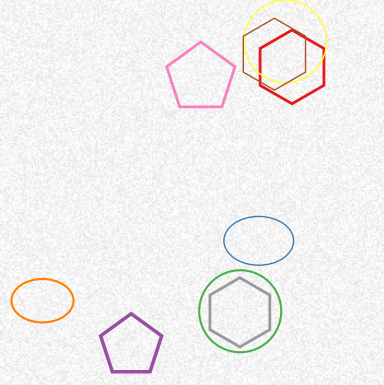[{"shape": "hexagon", "thickness": 2, "radius": 0.48, "center": [0.758, 0.826]}, {"shape": "oval", "thickness": 1, "radius": 0.45, "center": [0.672, 0.374]}, {"shape": "circle", "thickness": 1.5, "radius": 0.53, "center": [0.624, 0.192]}, {"shape": "pentagon", "thickness": 2.5, "radius": 0.42, "center": [0.341, 0.102]}, {"shape": "oval", "thickness": 1.5, "radius": 0.4, "center": [0.11, 0.219]}, {"shape": "circle", "thickness": 1, "radius": 0.54, "center": [0.741, 0.893]}, {"shape": "hexagon", "thickness": 1, "radius": 0.47, "center": [0.713, 0.859]}, {"shape": "pentagon", "thickness": 2, "radius": 0.47, "center": [0.522, 0.798]}, {"shape": "hexagon", "thickness": 2, "radius": 0.45, "center": [0.623, 0.189]}]